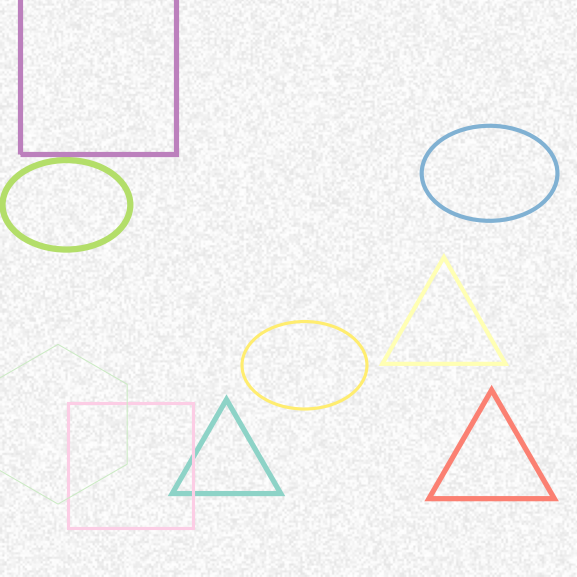[{"shape": "triangle", "thickness": 2.5, "radius": 0.54, "center": [0.392, 0.199]}, {"shape": "triangle", "thickness": 2, "radius": 0.62, "center": [0.769, 0.431]}, {"shape": "triangle", "thickness": 2.5, "radius": 0.63, "center": [0.851, 0.198]}, {"shape": "oval", "thickness": 2, "radius": 0.59, "center": [0.848, 0.699]}, {"shape": "oval", "thickness": 3, "radius": 0.55, "center": [0.115, 0.644]}, {"shape": "square", "thickness": 1.5, "radius": 0.54, "center": [0.227, 0.193]}, {"shape": "square", "thickness": 2.5, "radius": 0.68, "center": [0.17, 0.868]}, {"shape": "hexagon", "thickness": 0.5, "radius": 0.69, "center": [0.1, 0.265]}, {"shape": "oval", "thickness": 1.5, "radius": 0.54, "center": [0.527, 0.367]}]